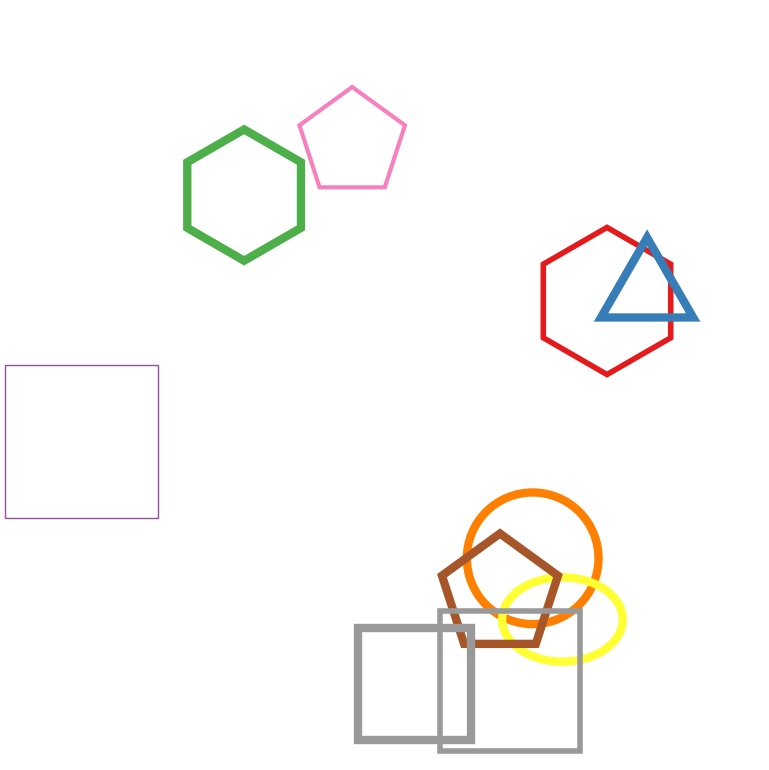[{"shape": "hexagon", "thickness": 2, "radius": 0.48, "center": [0.788, 0.609]}, {"shape": "triangle", "thickness": 3, "radius": 0.35, "center": [0.84, 0.622]}, {"shape": "hexagon", "thickness": 3, "radius": 0.43, "center": [0.317, 0.747]}, {"shape": "square", "thickness": 0.5, "radius": 0.5, "center": [0.105, 0.426]}, {"shape": "circle", "thickness": 3, "radius": 0.43, "center": [0.692, 0.275]}, {"shape": "oval", "thickness": 3, "radius": 0.39, "center": [0.73, 0.195]}, {"shape": "pentagon", "thickness": 3, "radius": 0.4, "center": [0.649, 0.228]}, {"shape": "pentagon", "thickness": 1.5, "radius": 0.36, "center": [0.457, 0.815]}, {"shape": "square", "thickness": 2, "radius": 0.46, "center": [0.662, 0.116]}, {"shape": "square", "thickness": 3, "radius": 0.36, "center": [0.538, 0.112]}]